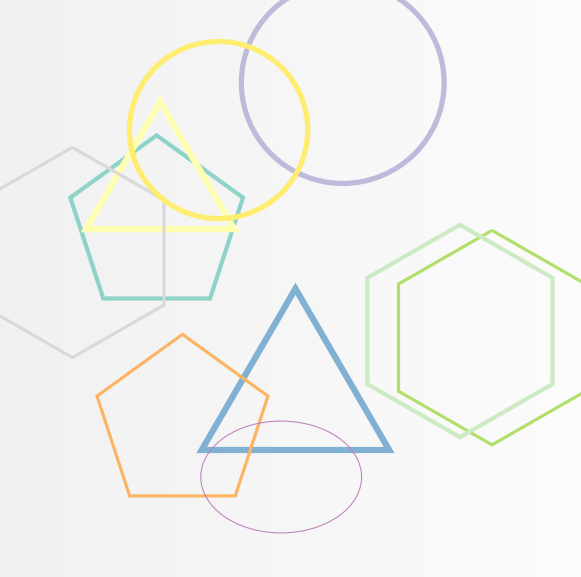[{"shape": "pentagon", "thickness": 2, "radius": 0.78, "center": [0.27, 0.609]}, {"shape": "triangle", "thickness": 3, "radius": 0.74, "center": [0.275, 0.676]}, {"shape": "circle", "thickness": 2.5, "radius": 0.87, "center": [0.59, 0.856]}, {"shape": "triangle", "thickness": 3, "radius": 0.93, "center": [0.508, 0.313]}, {"shape": "pentagon", "thickness": 1.5, "radius": 0.77, "center": [0.314, 0.266]}, {"shape": "hexagon", "thickness": 1.5, "radius": 0.93, "center": [0.846, 0.415]}, {"shape": "hexagon", "thickness": 1.5, "radius": 0.91, "center": [0.125, 0.562]}, {"shape": "oval", "thickness": 0.5, "radius": 0.69, "center": [0.484, 0.173]}, {"shape": "hexagon", "thickness": 2, "radius": 0.92, "center": [0.791, 0.426]}, {"shape": "circle", "thickness": 2.5, "radius": 0.77, "center": [0.376, 0.774]}]